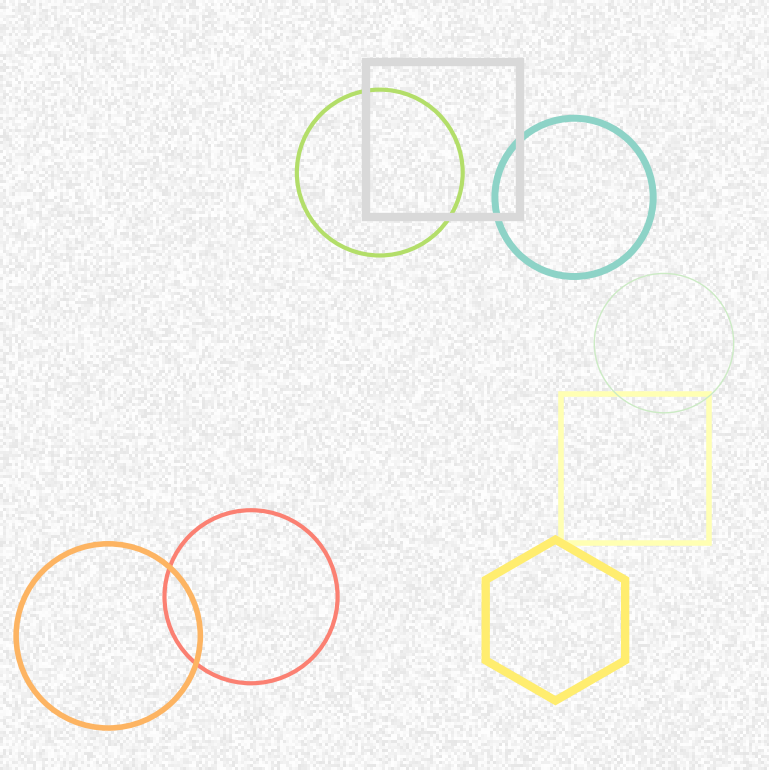[{"shape": "circle", "thickness": 2.5, "radius": 0.51, "center": [0.746, 0.744]}, {"shape": "square", "thickness": 2, "radius": 0.48, "center": [0.825, 0.391]}, {"shape": "circle", "thickness": 1.5, "radius": 0.56, "center": [0.326, 0.225]}, {"shape": "circle", "thickness": 2, "radius": 0.6, "center": [0.141, 0.174]}, {"shape": "circle", "thickness": 1.5, "radius": 0.54, "center": [0.493, 0.776]}, {"shape": "square", "thickness": 3, "radius": 0.5, "center": [0.575, 0.819]}, {"shape": "circle", "thickness": 0.5, "radius": 0.45, "center": [0.862, 0.554]}, {"shape": "hexagon", "thickness": 3, "radius": 0.52, "center": [0.721, 0.195]}]